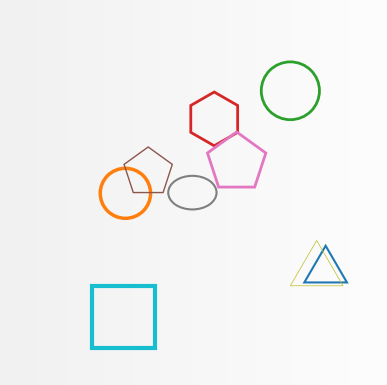[{"shape": "triangle", "thickness": 1.5, "radius": 0.32, "center": [0.84, 0.298]}, {"shape": "circle", "thickness": 2.5, "radius": 0.32, "center": [0.324, 0.498]}, {"shape": "circle", "thickness": 2, "radius": 0.38, "center": [0.749, 0.764]}, {"shape": "hexagon", "thickness": 2, "radius": 0.35, "center": [0.553, 0.691]}, {"shape": "pentagon", "thickness": 1, "radius": 0.33, "center": [0.382, 0.553]}, {"shape": "pentagon", "thickness": 2, "radius": 0.4, "center": [0.611, 0.578]}, {"shape": "oval", "thickness": 1.5, "radius": 0.31, "center": [0.496, 0.5]}, {"shape": "triangle", "thickness": 0.5, "radius": 0.39, "center": [0.817, 0.297]}, {"shape": "square", "thickness": 3, "radius": 0.4, "center": [0.319, 0.176]}]